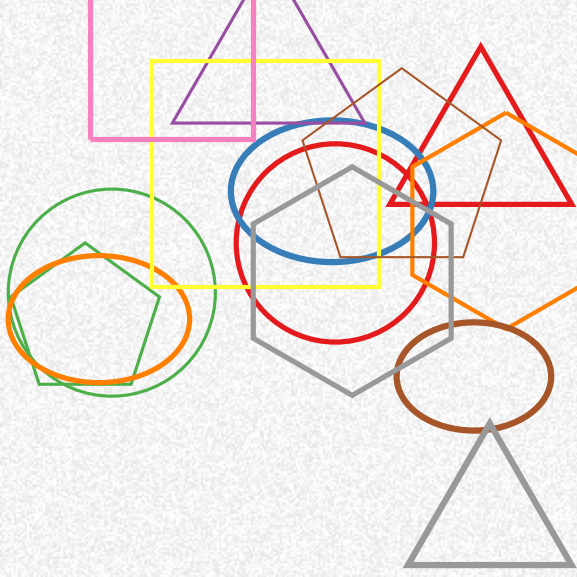[{"shape": "triangle", "thickness": 2.5, "radius": 0.91, "center": [0.832, 0.736]}, {"shape": "circle", "thickness": 2.5, "radius": 0.86, "center": [0.581, 0.578]}, {"shape": "oval", "thickness": 3, "radius": 0.88, "center": [0.575, 0.668]}, {"shape": "circle", "thickness": 1.5, "radius": 0.9, "center": [0.194, 0.492]}, {"shape": "pentagon", "thickness": 1.5, "radius": 0.68, "center": [0.147, 0.443]}, {"shape": "triangle", "thickness": 1.5, "radius": 0.96, "center": [0.465, 0.882]}, {"shape": "hexagon", "thickness": 2, "radius": 0.94, "center": [0.876, 0.617]}, {"shape": "oval", "thickness": 2.5, "radius": 0.79, "center": [0.171, 0.447]}, {"shape": "square", "thickness": 2, "radius": 0.98, "center": [0.46, 0.698]}, {"shape": "pentagon", "thickness": 1, "radius": 0.9, "center": [0.696, 0.7]}, {"shape": "oval", "thickness": 3, "radius": 0.67, "center": [0.821, 0.347]}, {"shape": "square", "thickness": 2.5, "radius": 0.7, "center": [0.297, 0.9]}, {"shape": "triangle", "thickness": 3, "radius": 0.82, "center": [0.848, 0.102]}, {"shape": "hexagon", "thickness": 2.5, "radius": 0.99, "center": [0.61, 0.512]}]